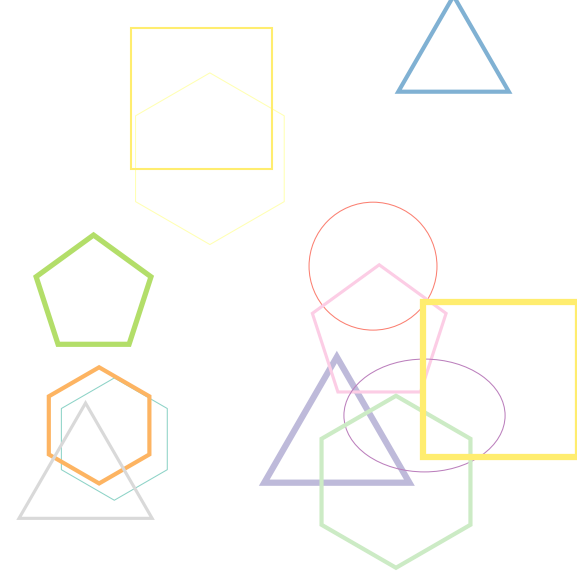[{"shape": "hexagon", "thickness": 0.5, "radius": 0.53, "center": [0.198, 0.239]}, {"shape": "hexagon", "thickness": 0.5, "radius": 0.74, "center": [0.363, 0.724]}, {"shape": "triangle", "thickness": 3, "radius": 0.73, "center": [0.583, 0.236]}, {"shape": "circle", "thickness": 0.5, "radius": 0.55, "center": [0.646, 0.538]}, {"shape": "triangle", "thickness": 2, "radius": 0.55, "center": [0.785, 0.896]}, {"shape": "hexagon", "thickness": 2, "radius": 0.5, "center": [0.172, 0.263]}, {"shape": "pentagon", "thickness": 2.5, "radius": 0.52, "center": [0.162, 0.488]}, {"shape": "pentagon", "thickness": 1.5, "radius": 0.61, "center": [0.657, 0.419]}, {"shape": "triangle", "thickness": 1.5, "radius": 0.67, "center": [0.148, 0.168]}, {"shape": "oval", "thickness": 0.5, "radius": 0.7, "center": [0.735, 0.28]}, {"shape": "hexagon", "thickness": 2, "radius": 0.74, "center": [0.686, 0.165]}, {"shape": "square", "thickness": 3, "radius": 0.67, "center": [0.867, 0.342]}, {"shape": "square", "thickness": 1, "radius": 0.61, "center": [0.349, 0.829]}]